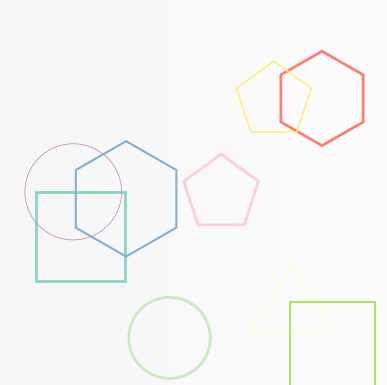[{"shape": "square", "thickness": 2, "radius": 0.57, "center": [0.207, 0.385]}, {"shape": "triangle", "thickness": 0.5, "radius": 0.61, "center": [0.755, 0.195]}, {"shape": "hexagon", "thickness": 2, "radius": 0.61, "center": [0.831, 0.744]}, {"shape": "hexagon", "thickness": 1.5, "radius": 0.75, "center": [0.325, 0.484]}, {"shape": "square", "thickness": 1.5, "radius": 0.55, "center": [0.858, 0.106]}, {"shape": "pentagon", "thickness": 2, "radius": 0.51, "center": [0.571, 0.498]}, {"shape": "circle", "thickness": 0.5, "radius": 0.62, "center": [0.189, 0.502]}, {"shape": "circle", "thickness": 2, "radius": 0.53, "center": [0.438, 0.122]}, {"shape": "pentagon", "thickness": 1, "radius": 0.51, "center": [0.707, 0.74]}]